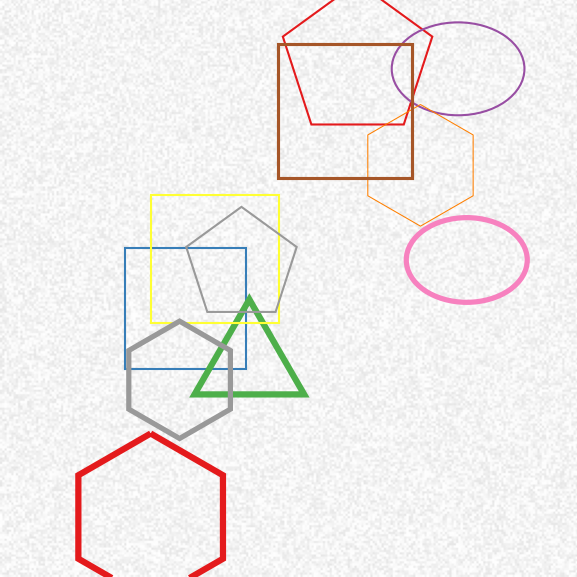[{"shape": "hexagon", "thickness": 3, "radius": 0.72, "center": [0.261, 0.104]}, {"shape": "pentagon", "thickness": 1, "radius": 0.68, "center": [0.619, 0.894]}, {"shape": "square", "thickness": 1, "radius": 0.52, "center": [0.321, 0.464]}, {"shape": "triangle", "thickness": 3, "radius": 0.55, "center": [0.432, 0.371]}, {"shape": "oval", "thickness": 1, "radius": 0.57, "center": [0.793, 0.88]}, {"shape": "hexagon", "thickness": 0.5, "radius": 0.53, "center": [0.728, 0.713]}, {"shape": "square", "thickness": 1, "radius": 0.55, "center": [0.372, 0.551]}, {"shape": "square", "thickness": 1.5, "radius": 0.58, "center": [0.598, 0.807]}, {"shape": "oval", "thickness": 2.5, "radius": 0.52, "center": [0.808, 0.549]}, {"shape": "pentagon", "thickness": 1, "radius": 0.5, "center": [0.418, 0.54]}, {"shape": "hexagon", "thickness": 2.5, "radius": 0.51, "center": [0.311, 0.341]}]